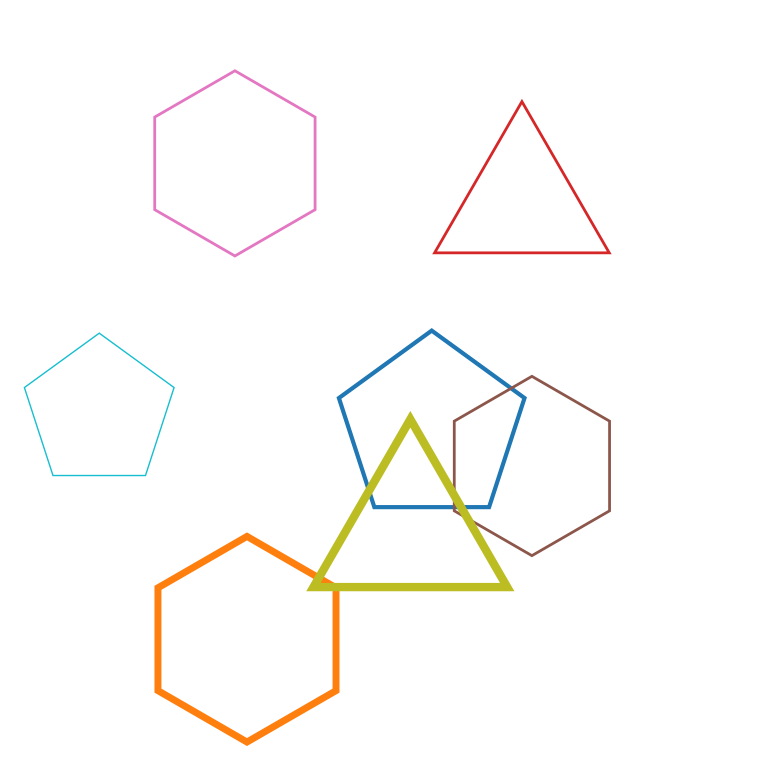[{"shape": "pentagon", "thickness": 1.5, "radius": 0.63, "center": [0.561, 0.444]}, {"shape": "hexagon", "thickness": 2.5, "radius": 0.67, "center": [0.321, 0.17]}, {"shape": "triangle", "thickness": 1, "radius": 0.65, "center": [0.678, 0.737]}, {"shape": "hexagon", "thickness": 1, "radius": 0.58, "center": [0.691, 0.395]}, {"shape": "hexagon", "thickness": 1, "radius": 0.6, "center": [0.305, 0.788]}, {"shape": "triangle", "thickness": 3, "radius": 0.73, "center": [0.533, 0.31]}, {"shape": "pentagon", "thickness": 0.5, "radius": 0.51, "center": [0.129, 0.465]}]